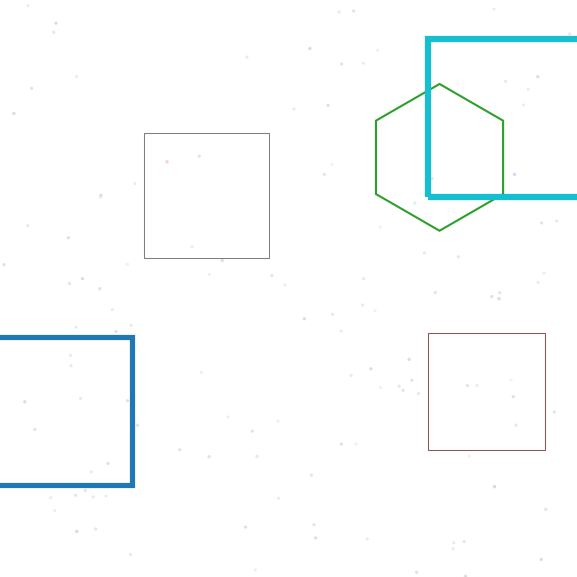[{"shape": "square", "thickness": 2.5, "radius": 0.64, "center": [0.1, 0.287]}, {"shape": "hexagon", "thickness": 1, "radius": 0.64, "center": [0.761, 0.727]}, {"shape": "square", "thickness": 0.5, "radius": 0.5, "center": [0.842, 0.321]}, {"shape": "square", "thickness": 0.5, "radius": 0.54, "center": [0.358, 0.66]}, {"shape": "square", "thickness": 3, "radius": 0.68, "center": [0.877, 0.795]}]